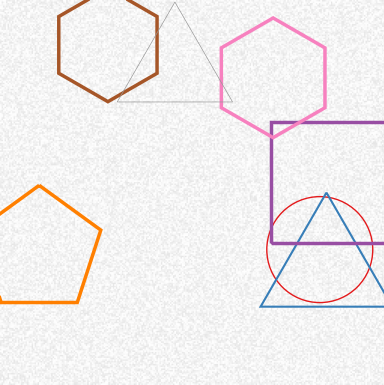[{"shape": "circle", "thickness": 1, "radius": 0.69, "center": [0.831, 0.352]}, {"shape": "triangle", "thickness": 1.5, "radius": 0.99, "center": [0.848, 0.302]}, {"shape": "square", "thickness": 2.5, "radius": 0.78, "center": [0.861, 0.526]}, {"shape": "pentagon", "thickness": 2.5, "radius": 0.84, "center": [0.102, 0.35]}, {"shape": "hexagon", "thickness": 2.5, "radius": 0.74, "center": [0.28, 0.883]}, {"shape": "hexagon", "thickness": 2.5, "radius": 0.78, "center": [0.709, 0.798]}, {"shape": "triangle", "thickness": 0.5, "radius": 0.86, "center": [0.454, 0.822]}]